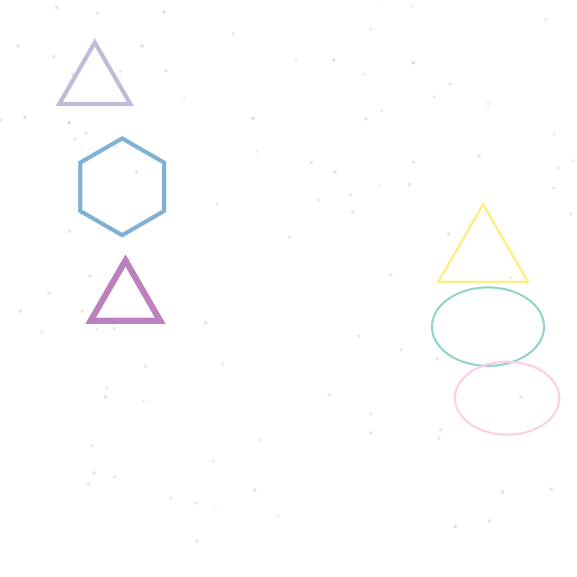[{"shape": "oval", "thickness": 1, "radius": 0.49, "center": [0.845, 0.433]}, {"shape": "triangle", "thickness": 2, "radius": 0.36, "center": [0.164, 0.855]}, {"shape": "hexagon", "thickness": 2, "radius": 0.42, "center": [0.212, 0.676]}, {"shape": "oval", "thickness": 1, "radius": 0.45, "center": [0.878, 0.31]}, {"shape": "triangle", "thickness": 3, "radius": 0.35, "center": [0.217, 0.478]}, {"shape": "triangle", "thickness": 1, "radius": 0.45, "center": [0.837, 0.556]}]